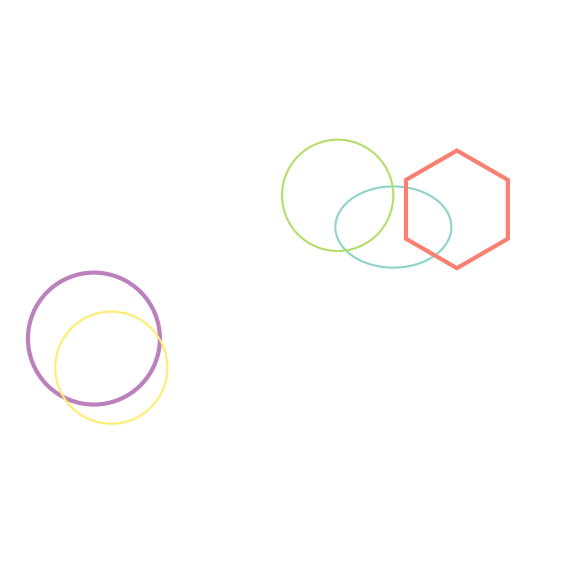[{"shape": "oval", "thickness": 1, "radius": 0.5, "center": [0.681, 0.606]}, {"shape": "hexagon", "thickness": 2, "radius": 0.51, "center": [0.791, 0.637]}, {"shape": "circle", "thickness": 1, "radius": 0.48, "center": [0.585, 0.661]}, {"shape": "circle", "thickness": 2, "radius": 0.57, "center": [0.163, 0.413]}, {"shape": "circle", "thickness": 1, "radius": 0.49, "center": [0.193, 0.362]}]